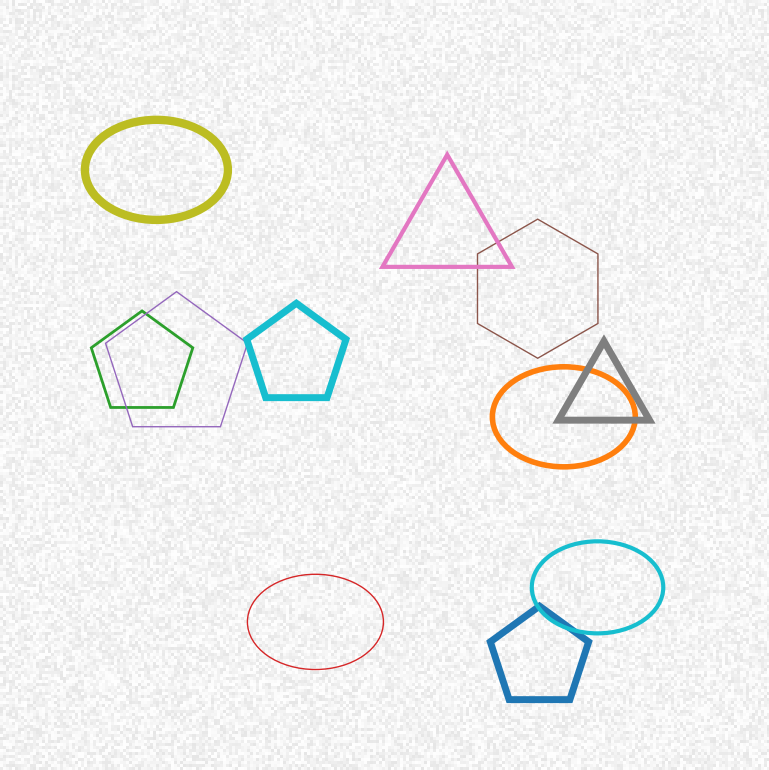[{"shape": "pentagon", "thickness": 2.5, "radius": 0.34, "center": [0.701, 0.146]}, {"shape": "oval", "thickness": 2, "radius": 0.46, "center": [0.732, 0.459]}, {"shape": "pentagon", "thickness": 1, "radius": 0.35, "center": [0.184, 0.527]}, {"shape": "oval", "thickness": 0.5, "radius": 0.44, "center": [0.41, 0.192]}, {"shape": "pentagon", "thickness": 0.5, "radius": 0.48, "center": [0.229, 0.524]}, {"shape": "hexagon", "thickness": 0.5, "radius": 0.45, "center": [0.698, 0.625]}, {"shape": "triangle", "thickness": 1.5, "radius": 0.49, "center": [0.581, 0.702]}, {"shape": "triangle", "thickness": 2.5, "radius": 0.34, "center": [0.784, 0.489]}, {"shape": "oval", "thickness": 3, "radius": 0.46, "center": [0.203, 0.779]}, {"shape": "pentagon", "thickness": 2.5, "radius": 0.34, "center": [0.385, 0.538]}, {"shape": "oval", "thickness": 1.5, "radius": 0.43, "center": [0.776, 0.237]}]